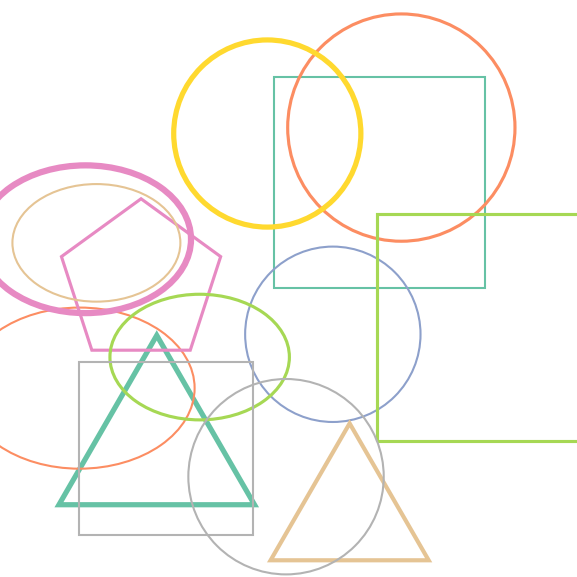[{"shape": "square", "thickness": 1, "radius": 0.92, "center": [0.657, 0.683]}, {"shape": "triangle", "thickness": 2.5, "radius": 0.98, "center": [0.271, 0.223]}, {"shape": "circle", "thickness": 1.5, "radius": 0.98, "center": [0.695, 0.778]}, {"shape": "oval", "thickness": 1, "radius": 1.0, "center": [0.138, 0.327]}, {"shape": "circle", "thickness": 1, "radius": 0.76, "center": [0.576, 0.42]}, {"shape": "pentagon", "thickness": 1.5, "radius": 0.72, "center": [0.244, 0.51]}, {"shape": "oval", "thickness": 3, "radius": 0.91, "center": [0.148, 0.585]}, {"shape": "square", "thickness": 1.5, "radius": 0.98, "center": [0.85, 0.432]}, {"shape": "oval", "thickness": 1.5, "radius": 0.78, "center": [0.346, 0.381]}, {"shape": "circle", "thickness": 2.5, "radius": 0.81, "center": [0.463, 0.768]}, {"shape": "triangle", "thickness": 2, "radius": 0.79, "center": [0.605, 0.108]}, {"shape": "oval", "thickness": 1, "radius": 0.73, "center": [0.167, 0.579]}, {"shape": "circle", "thickness": 1, "radius": 0.85, "center": [0.495, 0.174]}, {"shape": "square", "thickness": 1, "radius": 0.75, "center": [0.288, 0.222]}]